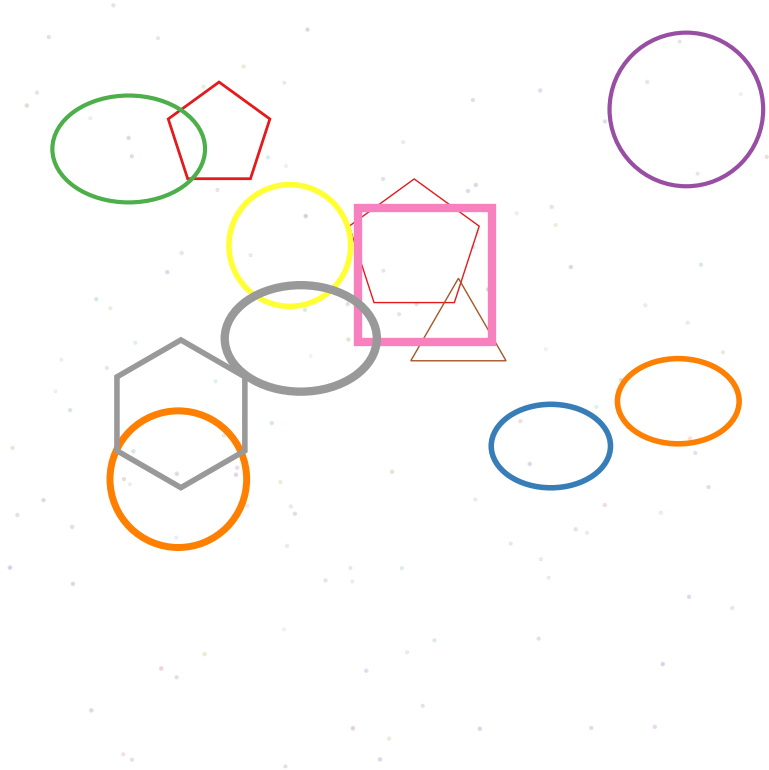[{"shape": "pentagon", "thickness": 1, "radius": 0.35, "center": [0.284, 0.824]}, {"shape": "pentagon", "thickness": 0.5, "radius": 0.44, "center": [0.538, 0.679]}, {"shape": "oval", "thickness": 2, "radius": 0.39, "center": [0.715, 0.421]}, {"shape": "oval", "thickness": 1.5, "radius": 0.5, "center": [0.167, 0.807]}, {"shape": "circle", "thickness": 1.5, "radius": 0.5, "center": [0.891, 0.858]}, {"shape": "oval", "thickness": 2, "radius": 0.4, "center": [0.881, 0.479]}, {"shape": "circle", "thickness": 2.5, "radius": 0.44, "center": [0.232, 0.378]}, {"shape": "circle", "thickness": 2, "radius": 0.4, "center": [0.376, 0.681]}, {"shape": "triangle", "thickness": 0.5, "radius": 0.36, "center": [0.595, 0.567]}, {"shape": "square", "thickness": 3, "radius": 0.44, "center": [0.552, 0.643]}, {"shape": "hexagon", "thickness": 2, "radius": 0.48, "center": [0.235, 0.463]}, {"shape": "oval", "thickness": 3, "radius": 0.49, "center": [0.391, 0.561]}]